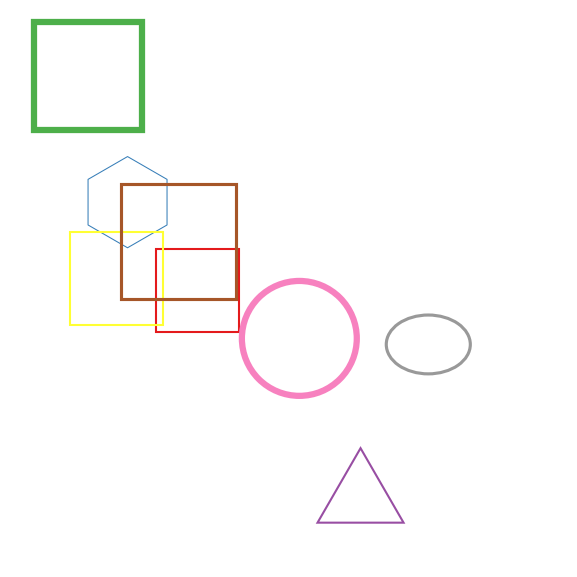[{"shape": "square", "thickness": 1, "radius": 0.36, "center": [0.342, 0.497]}, {"shape": "hexagon", "thickness": 0.5, "radius": 0.39, "center": [0.221, 0.649]}, {"shape": "square", "thickness": 3, "radius": 0.47, "center": [0.152, 0.867]}, {"shape": "triangle", "thickness": 1, "radius": 0.43, "center": [0.624, 0.137]}, {"shape": "square", "thickness": 1, "radius": 0.4, "center": [0.202, 0.517]}, {"shape": "square", "thickness": 1.5, "radius": 0.5, "center": [0.31, 0.581]}, {"shape": "circle", "thickness": 3, "radius": 0.5, "center": [0.518, 0.413]}, {"shape": "oval", "thickness": 1.5, "radius": 0.36, "center": [0.742, 0.403]}]